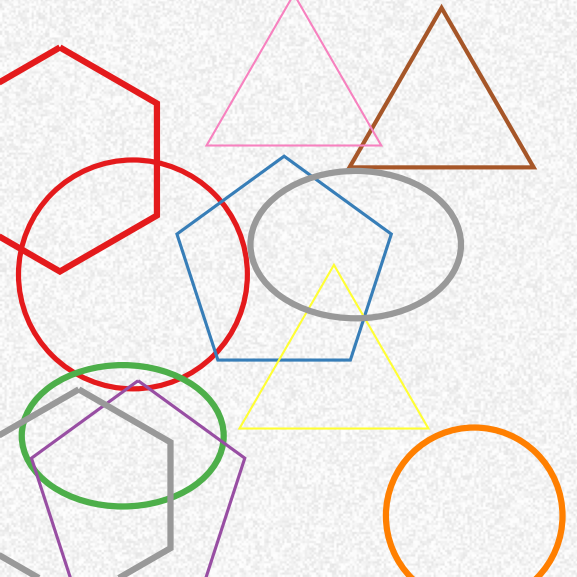[{"shape": "circle", "thickness": 2.5, "radius": 0.99, "center": [0.23, 0.524]}, {"shape": "hexagon", "thickness": 3, "radius": 0.97, "center": [0.104, 0.723]}, {"shape": "pentagon", "thickness": 1.5, "radius": 0.98, "center": [0.492, 0.534]}, {"shape": "oval", "thickness": 3, "radius": 0.87, "center": [0.212, 0.245]}, {"shape": "pentagon", "thickness": 1.5, "radius": 0.97, "center": [0.239, 0.146]}, {"shape": "circle", "thickness": 3, "radius": 0.76, "center": [0.821, 0.106]}, {"shape": "triangle", "thickness": 1, "radius": 0.94, "center": [0.578, 0.352]}, {"shape": "triangle", "thickness": 2, "radius": 0.92, "center": [0.765, 0.801]}, {"shape": "triangle", "thickness": 1, "radius": 0.87, "center": [0.509, 0.835]}, {"shape": "oval", "thickness": 3, "radius": 0.91, "center": [0.616, 0.576]}, {"shape": "hexagon", "thickness": 3, "radius": 0.92, "center": [0.136, 0.142]}]